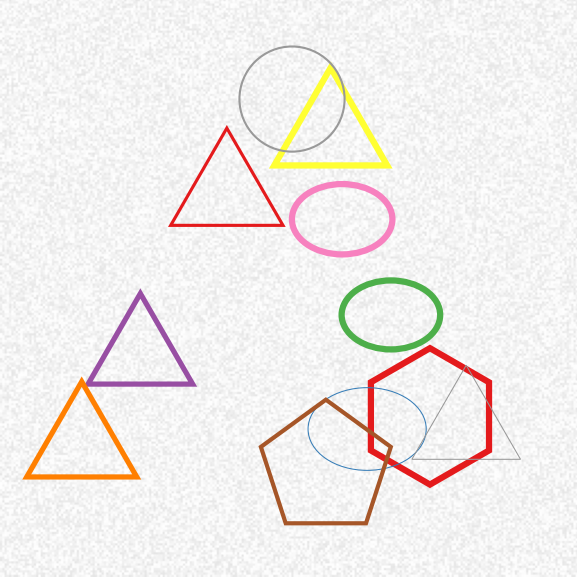[{"shape": "triangle", "thickness": 1.5, "radius": 0.56, "center": [0.393, 0.665]}, {"shape": "hexagon", "thickness": 3, "radius": 0.59, "center": [0.745, 0.278]}, {"shape": "oval", "thickness": 0.5, "radius": 0.51, "center": [0.636, 0.256]}, {"shape": "oval", "thickness": 3, "radius": 0.43, "center": [0.677, 0.454]}, {"shape": "triangle", "thickness": 2.5, "radius": 0.52, "center": [0.243, 0.386]}, {"shape": "triangle", "thickness": 2.5, "radius": 0.55, "center": [0.142, 0.228]}, {"shape": "triangle", "thickness": 3, "radius": 0.56, "center": [0.573, 0.769]}, {"shape": "pentagon", "thickness": 2, "radius": 0.59, "center": [0.564, 0.189]}, {"shape": "oval", "thickness": 3, "radius": 0.44, "center": [0.592, 0.62]}, {"shape": "triangle", "thickness": 0.5, "radius": 0.54, "center": [0.807, 0.258]}, {"shape": "circle", "thickness": 1, "radius": 0.46, "center": [0.506, 0.828]}]